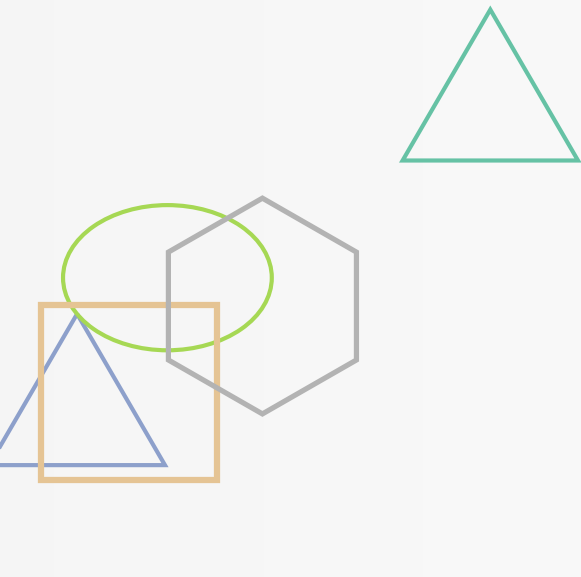[{"shape": "triangle", "thickness": 2, "radius": 0.87, "center": [0.844, 0.808]}, {"shape": "triangle", "thickness": 2, "radius": 0.87, "center": [0.133, 0.281]}, {"shape": "oval", "thickness": 2, "radius": 0.9, "center": [0.288, 0.518]}, {"shape": "square", "thickness": 3, "radius": 0.76, "center": [0.222, 0.32]}, {"shape": "hexagon", "thickness": 2.5, "radius": 0.93, "center": [0.451, 0.469]}]